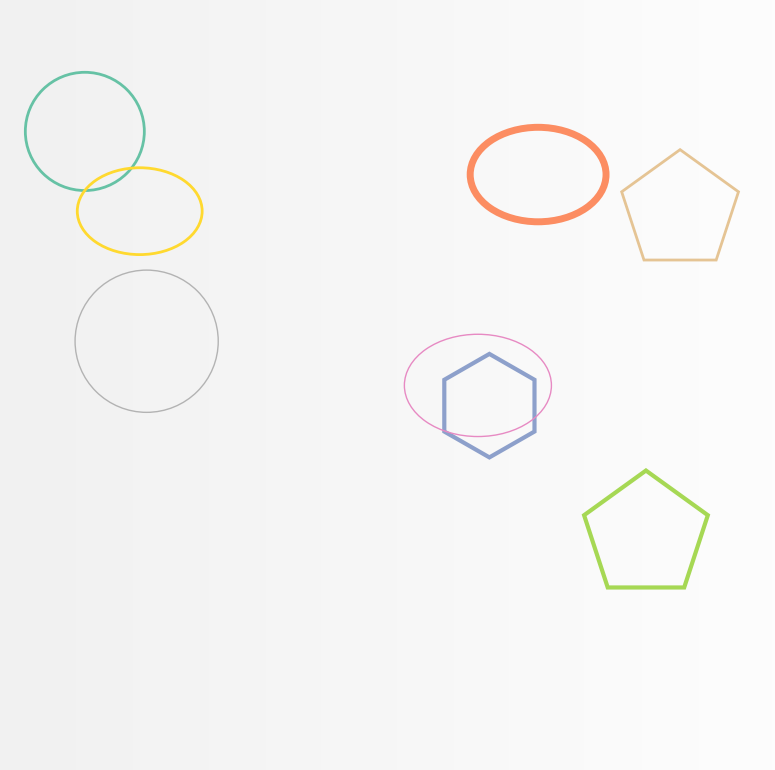[{"shape": "circle", "thickness": 1, "radius": 0.38, "center": [0.109, 0.829]}, {"shape": "oval", "thickness": 2.5, "radius": 0.44, "center": [0.694, 0.773]}, {"shape": "hexagon", "thickness": 1.5, "radius": 0.34, "center": [0.631, 0.473]}, {"shape": "oval", "thickness": 0.5, "radius": 0.47, "center": [0.617, 0.499]}, {"shape": "pentagon", "thickness": 1.5, "radius": 0.42, "center": [0.833, 0.305]}, {"shape": "oval", "thickness": 1, "radius": 0.4, "center": [0.18, 0.726]}, {"shape": "pentagon", "thickness": 1, "radius": 0.4, "center": [0.878, 0.726]}, {"shape": "circle", "thickness": 0.5, "radius": 0.46, "center": [0.189, 0.557]}]